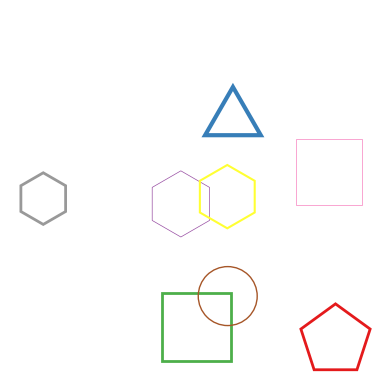[{"shape": "pentagon", "thickness": 2, "radius": 0.47, "center": [0.871, 0.116]}, {"shape": "triangle", "thickness": 3, "radius": 0.42, "center": [0.605, 0.691]}, {"shape": "square", "thickness": 2, "radius": 0.45, "center": [0.51, 0.151]}, {"shape": "hexagon", "thickness": 0.5, "radius": 0.43, "center": [0.47, 0.47]}, {"shape": "hexagon", "thickness": 1.5, "radius": 0.41, "center": [0.59, 0.489]}, {"shape": "circle", "thickness": 1, "radius": 0.38, "center": [0.591, 0.231]}, {"shape": "square", "thickness": 0.5, "radius": 0.43, "center": [0.854, 0.552]}, {"shape": "hexagon", "thickness": 2, "radius": 0.34, "center": [0.112, 0.484]}]